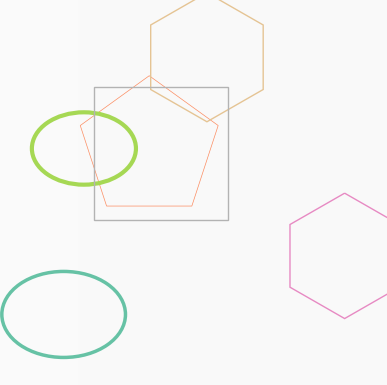[{"shape": "oval", "thickness": 2.5, "radius": 0.8, "center": [0.164, 0.183]}, {"shape": "pentagon", "thickness": 0.5, "radius": 0.94, "center": [0.385, 0.616]}, {"shape": "hexagon", "thickness": 1, "radius": 0.81, "center": [0.889, 0.335]}, {"shape": "oval", "thickness": 3, "radius": 0.67, "center": [0.217, 0.614]}, {"shape": "hexagon", "thickness": 1, "radius": 0.84, "center": [0.534, 0.851]}, {"shape": "square", "thickness": 1, "radius": 0.86, "center": [0.414, 0.602]}]